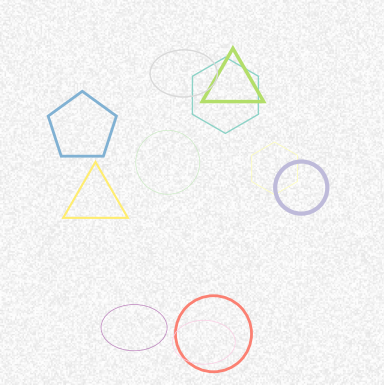[{"shape": "hexagon", "thickness": 1, "radius": 0.49, "center": [0.585, 0.753]}, {"shape": "hexagon", "thickness": 0.5, "radius": 0.34, "center": [0.713, 0.563]}, {"shape": "circle", "thickness": 3, "radius": 0.34, "center": [0.783, 0.513]}, {"shape": "circle", "thickness": 2, "radius": 0.49, "center": [0.555, 0.133]}, {"shape": "pentagon", "thickness": 2, "radius": 0.47, "center": [0.214, 0.67]}, {"shape": "triangle", "thickness": 2.5, "radius": 0.46, "center": [0.605, 0.782]}, {"shape": "oval", "thickness": 0.5, "radius": 0.41, "center": [0.53, 0.111]}, {"shape": "oval", "thickness": 1, "radius": 0.44, "center": [0.477, 0.809]}, {"shape": "oval", "thickness": 0.5, "radius": 0.43, "center": [0.348, 0.149]}, {"shape": "circle", "thickness": 0.5, "radius": 0.42, "center": [0.436, 0.578]}, {"shape": "triangle", "thickness": 1.5, "radius": 0.48, "center": [0.248, 0.483]}]